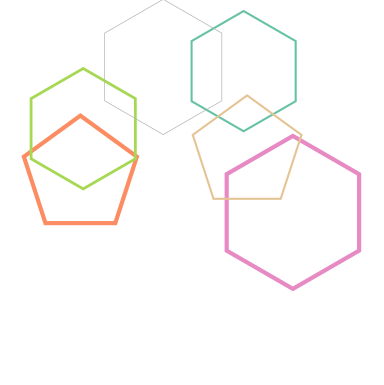[{"shape": "hexagon", "thickness": 1.5, "radius": 0.78, "center": [0.633, 0.815]}, {"shape": "pentagon", "thickness": 3, "radius": 0.77, "center": [0.209, 0.545]}, {"shape": "hexagon", "thickness": 3, "radius": 0.99, "center": [0.761, 0.448]}, {"shape": "hexagon", "thickness": 2, "radius": 0.78, "center": [0.216, 0.666]}, {"shape": "pentagon", "thickness": 1.5, "radius": 0.74, "center": [0.642, 0.604]}, {"shape": "hexagon", "thickness": 0.5, "radius": 0.88, "center": [0.424, 0.826]}]